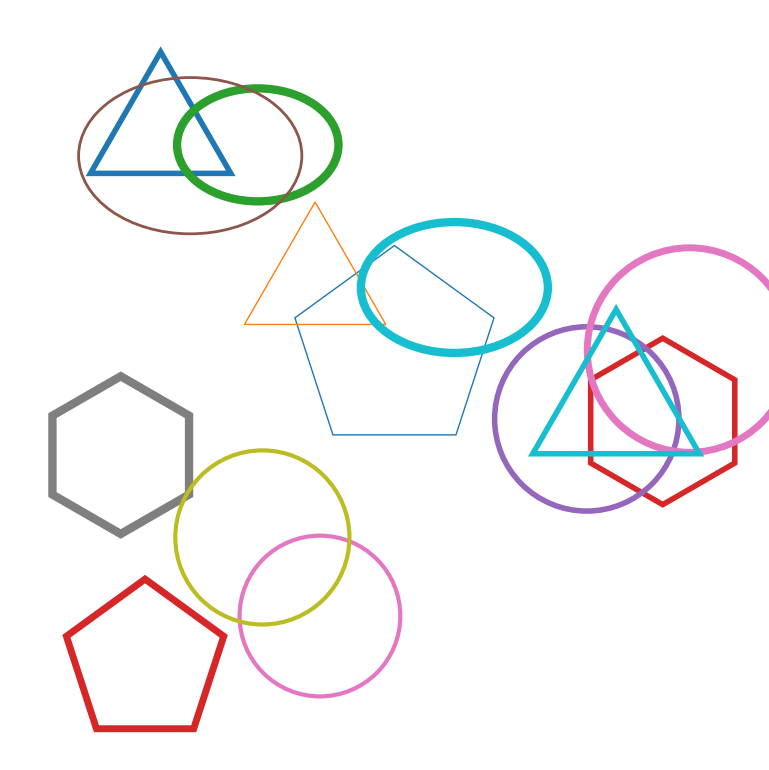[{"shape": "triangle", "thickness": 2, "radius": 0.53, "center": [0.209, 0.827]}, {"shape": "pentagon", "thickness": 0.5, "radius": 0.68, "center": [0.512, 0.545]}, {"shape": "triangle", "thickness": 0.5, "radius": 0.53, "center": [0.409, 0.632]}, {"shape": "oval", "thickness": 3, "radius": 0.52, "center": [0.335, 0.812]}, {"shape": "pentagon", "thickness": 2.5, "radius": 0.54, "center": [0.188, 0.14]}, {"shape": "hexagon", "thickness": 2, "radius": 0.54, "center": [0.861, 0.453]}, {"shape": "circle", "thickness": 2, "radius": 0.6, "center": [0.762, 0.456]}, {"shape": "oval", "thickness": 1, "radius": 0.72, "center": [0.247, 0.798]}, {"shape": "circle", "thickness": 2.5, "radius": 0.66, "center": [0.896, 0.545]}, {"shape": "circle", "thickness": 1.5, "radius": 0.52, "center": [0.416, 0.2]}, {"shape": "hexagon", "thickness": 3, "radius": 0.51, "center": [0.157, 0.409]}, {"shape": "circle", "thickness": 1.5, "radius": 0.57, "center": [0.341, 0.302]}, {"shape": "triangle", "thickness": 2, "radius": 0.62, "center": [0.8, 0.473]}, {"shape": "oval", "thickness": 3, "radius": 0.61, "center": [0.59, 0.627]}]